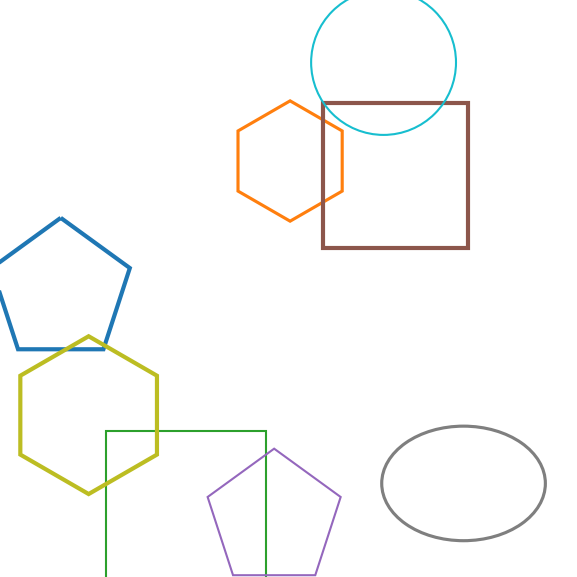[{"shape": "pentagon", "thickness": 2, "radius": 0.63, "center": [0.105, 0.496]}, {"shape": "hexagon", "thickness": 1.5, "radius": 0.52, "center": [0.502, 0.72]}, {"shape": "square", "thickness": 1, "radius": 0.69, "center": [0.322, 0.114]}, {"shape": "pentagon", "thickness": 1, "radius": 0.61, "center": [0.475, 0.101]}, {"shape": "square", "thickness": 2, "radius": 0.63, "center": [0.685, 0.695]}, {"shape": "oval", "thickness": 1.5, "radius": 0.71, "center": [0.803, 0.162]}, {"shape": "hexagon", "thickness": 2, "radius": 0.68, "center": [0.153, 0.28]}, {"shape": "circle", "thickness": 1, "radius": 0.63, "center": [0.664, 0.891]}]